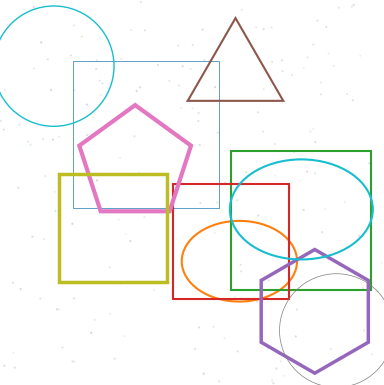[{"shape": "square", "thickness": 0.5, "radius": 0.95, "center": [0.38, 0.65]}, {"shape": "oval", "thickness": 1.5, "radius": 0.75, "center": [0.622, 0.322]}, {"shape": "square", "thickness": 1.5, "radius": 0.9, "center": [0.782, 0.426]}, {"shape": "square", "thickness": 1.5, "radius": 0.75, "center": [0.6, 0.373]}, {"shape": "hexagon", "thickness": 2.5, "radius": 0.8, "center": [0.818, 0.191]}, {"shape": "triangle", "thickness": 1.5, "radius": 0.72, "center": [0.612, 0.81]}, {"shape": "pentagon", "thickness": 3, "radius": 0.76, "center": [0.351, 0.575]}, {"shape": "circle", "thickness": 0.5, "radius": 0.74, "center": [0.874, 0.141]}, {"shape": "square", "thickness": 2.5, "radius": 0.7, "center": [0.293, 0.407]}, {"shape": "oval", "thickness": 1.5, "radius": 0.93, "center": [0.783, 0.456]}, {"shape": "circle", "thickness": 1, "radius": 0.78, "center": [0.14, 0.828]}]